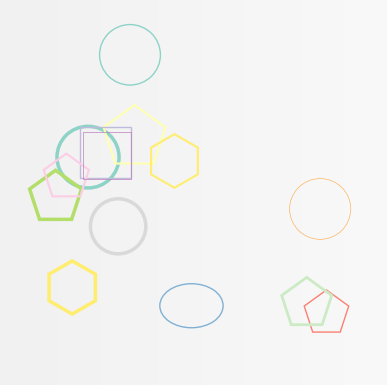[{"shape": "circle", "thickness": 2.5, "radius": 0.4, "center": [0.227, 0.592]}, {"shape": "circle", "thickness": 1, "radius": 0.39, "center": [0.335, 0.858]}, {"shape": "pentagon", "thickness": 1.5, "radius": 0.42, "center": [0.347, 0.643]}, {"shape": "square", "thickness": 1, "radius": 0.33, "center": [0.272, 0.603]}, {"shape": "pentagon", "thickness": 1, "radius": 0.3, "center": [0.842, 0.186]}, {"shape": "oval", "thickness": 1, "radius": 0.41, "center": [0.494, 0.206]}, {"shape": "circle", "thickness": 0.5, "radius": 0.39, "center": [0.826, 0.457]}, {"shape": "pentagon", "thickness": 2.5, "radius": 0.35, "center": [0.143, 0.487]}, {"shape": "pentagon", "thickness": 1.5, "radius": 0.31, "center": [0.171, 0.54]}, {"shape": "circle", "thickness": 2.5, "radius": 0.36, "center": [0.305, 0.412]}, {"shape": "square", "thickness": 0.5, "radius": 0.31, "center": [0.276, 0.596]}, {"shape": "pentagon", "thickness": 2, "radius": 0.34, "center": [0.791, 0.212]}, {"shape": "hexagon", "thickness": 2.5, "radius": 0.34, "center": [0.186, 0.253]}, {"shape": "hexagon", "thickness": 1.5, "radius": 0.35, "center": [0.45, 0.582]}]